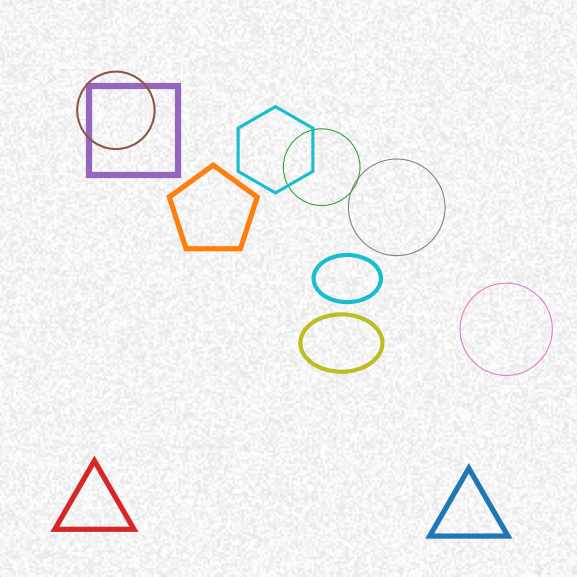[{"shape": "triangle", "thickness": 2.5, "radius": 0.39, "center": [0.812, 0.11]}, {"shape": "pentagon", "thickness": 2.5, "radius": 0.4, "center": [0.369, 0.633]}, {"shape": "circle", "thickness": 0.5, "radius": 0.33, "center": [0.557, 0.71]}, {"shape": "triangle", "thickness": 2.5, "radius": 0.4, "center": [0.163, 0.122]}, {"shape": "square", "thickness": 3, "radius": 0.39, "center": [0.231, 0.773]}, {"shape": "circle", "thickness": 1, "radius": 0.34, "center": [0.201, 0.808]}, {"shape": "circle", "thickness": 0.5, "radius": 0.4, "center": [0.876, 0.429]}, {"shape": "circle", "thickness": 0.5, "radius": 0.42, "center": [0.687, 0.64]}, {"shape": "oval", "thickness": 2, "radius": 0.36, "center": [0.591, 0.405]}, {"shape": "oval", "thickness": 2, "radius": 0.29, "center": [0.601, 0.517]}, {"shape": "hexagon", "thickness": 1.5, "radius": 0.37, "center": [0.477, 0.74]}]